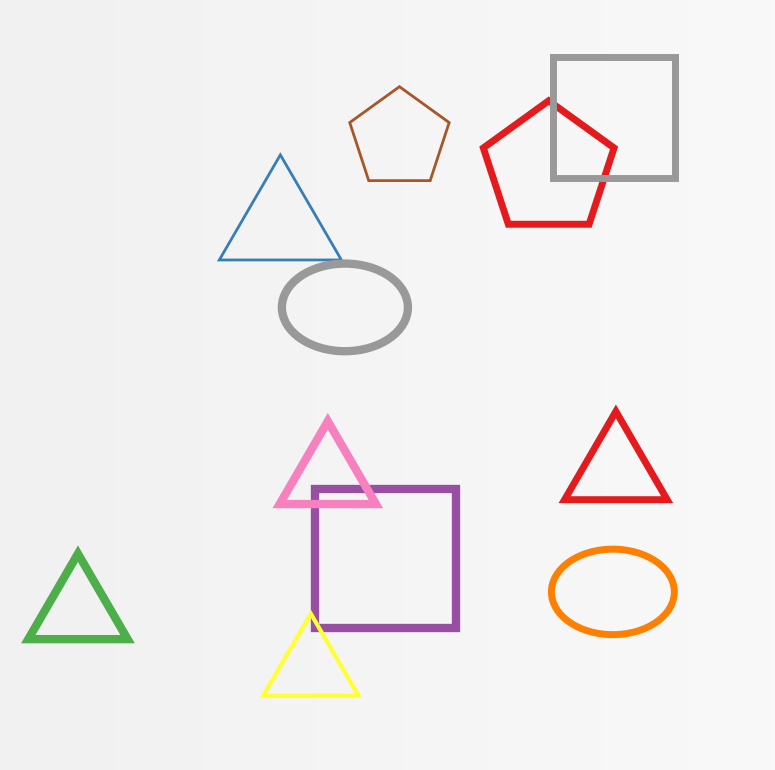[{"shape": "triangle", "thickness": 2.5, "radius": 0.38, "center": [0.795, 0.389]}, {"shape": "pentagon", "thickness": 2.5, "radius": 0.44, "center": [0.708, 0.78]}, {"shape": "triangle", "thickness": 1, "radius": 0.45, "center": [0.362, 0.708]}, {"shape": "triangle", "thickness": 3, "radius": 0.37, "center": [0.101, 0.207]}, {"shape": "square", "thickness": 3, "radius": 0.45, "center": [0.497, 0.275]}, {"shape": "oval", "thickness": 2.5, "radius": 0.4, "center": [0.791, 0.231]}, {"shape": "triangle", "thickness": 1.5, "radius": 0.36, "center": [0.401, 0.132]}, {"shape": "pentagon", "thickness": 1, "radius": 0.34, "center": [0.515, 0.82]}, {"shape": "triangle", "thickness": 3, "radius": 0.36, "center": [0.423, 0.381]}, {"shape": "square", "thickness": 2.5, "radius": 0.39, "center": [0.792, 0.848]}, {"shape": "oval", "thickness": 3, "radius": 0.41, "center": [0.445, 0.601]}]